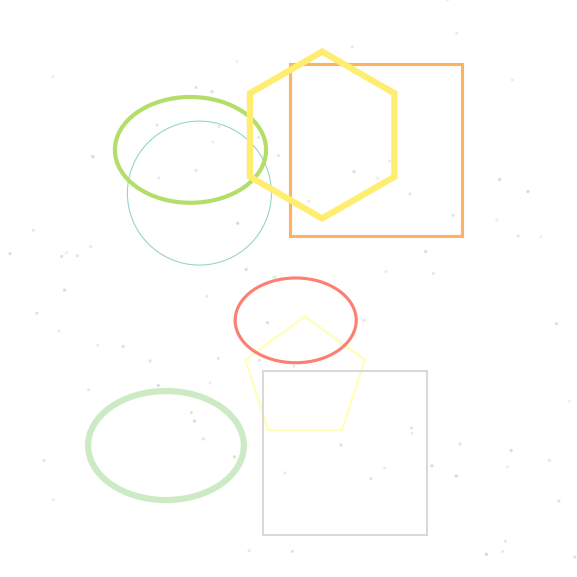[{"shape": "circle", "thickness": 0.5, "radius": 0.62, "center": [0.345, 0.665]}, {"shape": "pentagon", "thickness": 1, "radius": 0.54, "center": [0.528, 0.342]}, {"shape": "oval", "thickness": 1.5, "radius": 0.52, "center": [0.512, 0.444]}, {"shape": "square", "thickness": 1.5, "radius": 0.74, "center": [0.652, 0.739]}, {"shape": "oval", "thickness": 2, "radius": 0.65, "center": [0.33, 0.74]}, {"shape": "square", "thickness": 1, "radius": 0.71, "center": [0.597, 0.214]}, {"shape": "oval", "thickness": 3, "radius": 0.67, "center": [0.287, 0.228]}, {"shape": "hexagon", "thickness": 3, "radius": 0.72, "center": [0.558, 0.765]}]